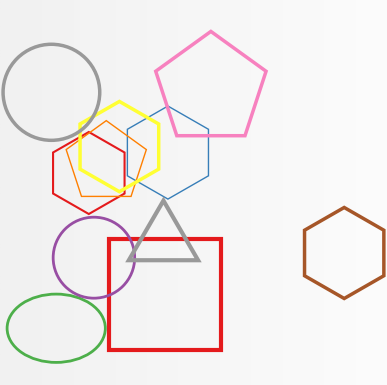[{"shape": "hexagon", "thickness": 1.5, "radius": 0.53, "center": [0.229, 0.551]}, {"shape": "square", "thickness": 3, "radius": 0.72, "center": [0.425, 0.235]}, {"shape": "hexagon", "thickness": 1, "radius": 0.6, "center": [0.433, 0.604]}, {"shape": "oval", "thickness": 2, "radius": 0.63, "center": [0.145, 0.147]}, {"shape": "circle", "thickness": 2, "radius": 0.53, "center": [0.242, 0.331]}, {"shape": "pentagon", "thickness": 1, "radius": 0.54, "center": [0.274, 0.578]}, {"shape": "hexagon", "thickness": 2.5, "radius": 0.59, "center": [0.308, 0.619]}, {"shape": "hexagon", "thickness": 2.5, "radius": 0.59, "center": [0.888, 0.343]}, {"shape": "pentagon", "thickness": 2.5, "radius": 0.75, "center": [0.544, 0.769]}, {"shape": "circle", "thickness": 2.5, "radius": 0.62, "center": [0.133, 0.76]}, {"shape": "triangle", "thickness": 3, "radius": 0.52, "center": [0.422, 0.376]}]